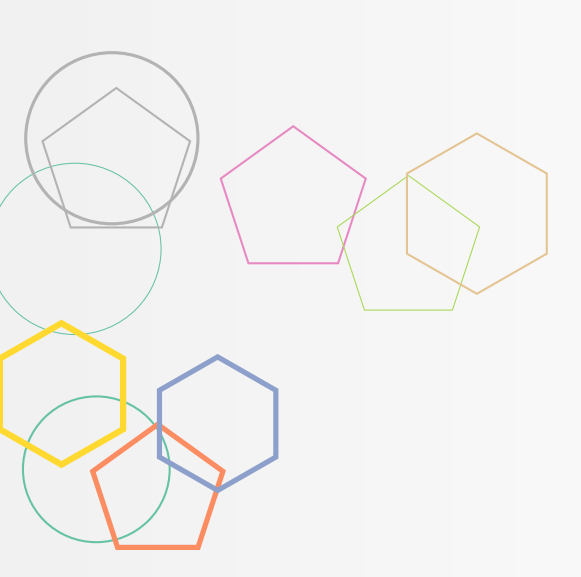[{"shape": "circle", "thickness": 1, "radius": 0.63, "center": [0.166, 0.186]}, {"shape": "circle", "thickness": 0.5, "radius": 0.74, "center": [0.129, 0.568]}, {"shape": "pentagon", "thickness": 2.5, "radius": 0.59, "center": [0.271, 0.147]}, {"shape": "hexagon", "thickness": 2.5, "radius": 0.58, "center": [0.374, 0.266]}, {"shape": "pentagon", "thickness": 1, "radius": 0.66, "center": [0.505, 0.649]}, {"shape": "pentagon", "thickness": 0.5, "radius": 0.64, "center": [0.703, 0.566]}, {"shape": "hexagon", "thickness": 3, "radius": 0.61, "center": [0.106, 0.317]}, {"shape": "hexagon", "thickness": 1, "radius": 0.69, "center": [0.82, 0.629]}, {"shape": "circle", "thickness": 1.5, "radius": 0.74, "center": [0.192, 0.76]}, {"shape": "pentagon", "thickness": 1, "radius": 0.67, "center": [0.2, 0.713]}]